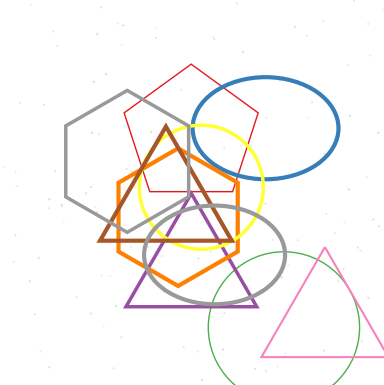[{"shape": "pentagon", "thickness": 1, "radius": 0.92, "center": [0.497, 0.65]}, {"shape": "oval", "thickness": 3, "radius": 0.95, "center": [0.69, 0.667]}, {"shape": "circle", "thickness": 1, "radius": 0.98, "center": [0.737, 0.15]}, {"shape": "triangle", "thickness": 2.5, "radius": 0.98, "center": [0.497, 0.301]}, {"shape": "hexagon", "thickness": 3, "radius": 0.89, "center": [0.463, 0.436]}, {"shape": "circle", "thickness": 2.5, "radius": 0.81, "center": [0.523, 0.514]}, {"shape": "triangle", "thickness": 3, "radius": 0.99, "center": [0.431, 0.474]}, {"shape": "triangle", "thickness": 1.5, "radius": 0.95, "center": [0.844, 0.168]}, {"shape": "hexagon", "thickness": 2.5, "radius": 0.92, "center": [0.33, 0.581]}, {"shape": "oval", "thickness": 3, "radius": 0.92, "center": [0.557, 0.338]}]